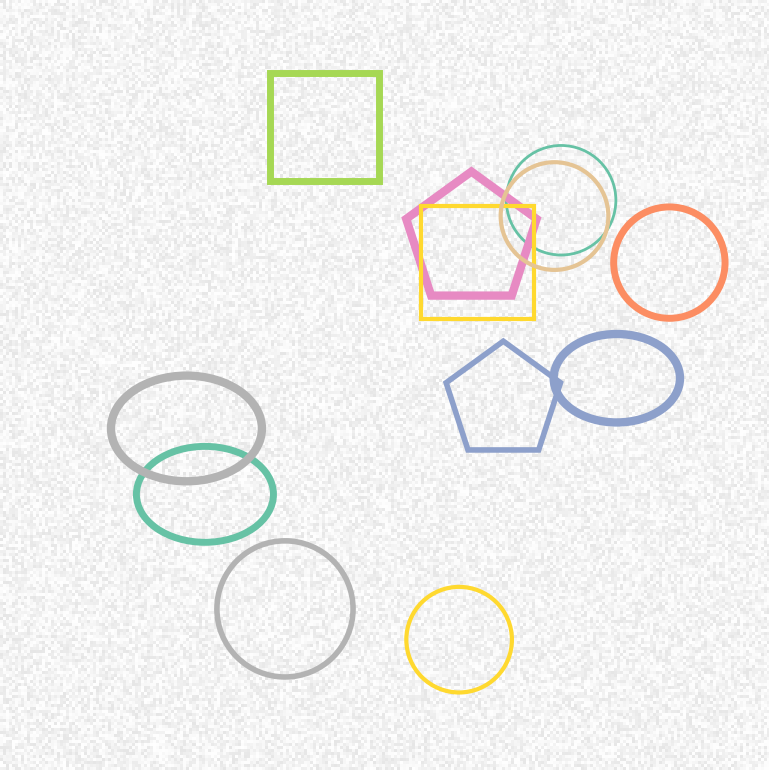[{"shape": "oval", "thickness": 2.5, "radius": 0.44, "center": [0.266, 0.358]}, {"shape": "circle", "thickness": 1, "radius": 0.36, "center": [0.729, 0.74]}, {"shape": "circle", "thickness": 2.5, "radius": 0.36, "center": [0.869, 0.659]}, {"shape": "oval", "thickness": 3, "radius": 0.41, "center": [0.801, 0.509]}, {"shape": "pentagon", "thickness": 2, "radius": 0.39, "center": [0.654, 0.479]}, {"shape": "pentagon", "thickness": 3, "radius": 0.45, "center": [0.612, 0.688]}, {"shape": "square", "thickness": 2.5, "radius": 0.35, "center": [0.421, 0.835]}, {"shape": "square", "thickness": 1.5, "radius": 0.37, "center": [0.62, 0.659]}, {"shape": "circle", "thickness": 1.5, "radius": 0.34, "center": [0.596, 0.169]}, {"shape": "circle", "thickness": 1.5, "radius": 0.35, "center": [0.72, 0.719]}, {"shape": "circle", "thickness": 2, "radius": 0.44, "center": [0.37, 0.209]}, {"shape": "oval", "thickness": 3, "radius": 0.49, "center": [0.242, 0.444]}]